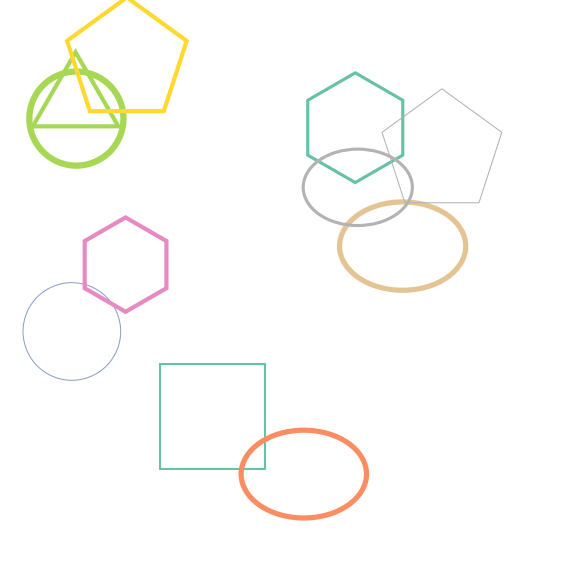[{"shape": "square", "thickness": 1, "radius": 0.46, "center": [0.368, 0.277]}, {"shape": "hexagon", "thickness": 1.5, "radius": 0.47, "center": [0.615, 0.778]}, {"shape": "oval", "thickness": 2.5, "radius": 0.54, "center": [0.526, 0.178]}, {"shape": "circle", "thickness": 0.5, "radius": 0.42, "center": [0.124, 0.425]}, {"shape": "hexagon", "thickness": 2, "radius": 0.41, "center": [0.217, 0.541]}, {"shape": "circle", "thickness": 3, "radius": 0.41, "center": [0.132, 0.794]}, {"shape": "triangle", "thickness": 2, "radius": 0.43, "center": [0.131, 0.823]}, {"shape": "pentagon", "thickness": 2, "radius": 0.54, "center": [0.22, 0.895]}, {"shape": "oval", "thickness": 2.5, "radius": 0.55, "center": [0.697, 0.573]}, {"shape": "oval", "thickness": 1.5, "radius": 0.47, "center": [0.62, 0.675]}, {"shape": "pentagon", "thickness": 0.5, "radius": 0.55, "center": [0.765, 0.736]}]